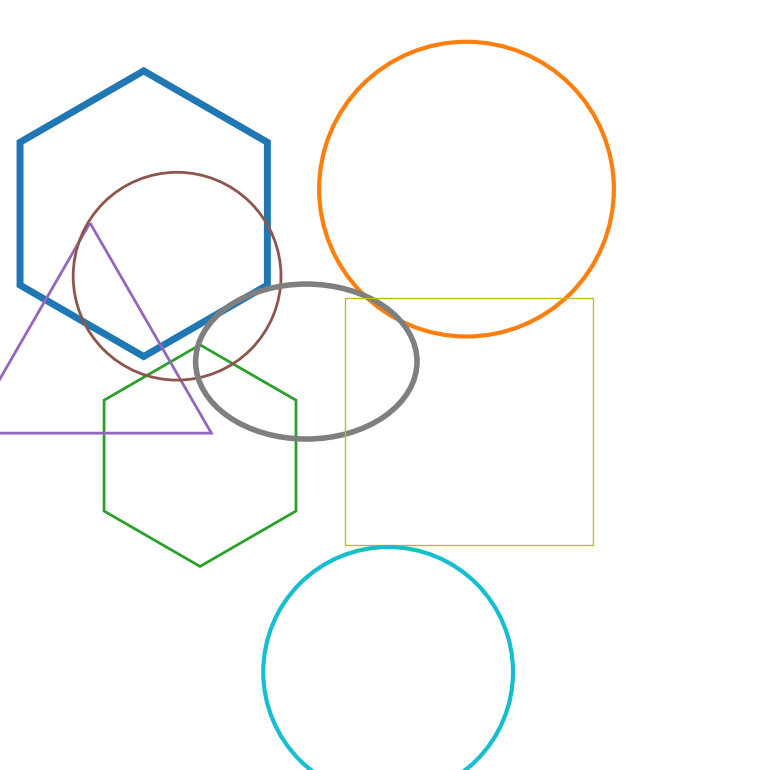[{"shape": "hexagon", "thickness": 2.5, "radius": 0.93, "center": [0.187, 0.722]}, {"shape": "circle", "thickness": 1.5, "radius": 0.96, "center": [0.606, 0.754]}, {"shape": "hexagon", "thickness": 1, "radius": 0.72, "center": [0.26, 0.408]}, {"shape": "triangle", "thickness": 1, "radius": 0.91, "center": [0.117, 0.528]}, {"shape": "circle", "thickness": 1, "radius": 0.67, "center": [0.23, 0.641]}, {"shape": "oval", "thickness": 2, "radius": 0.72, "center": [0.398, 0.53]}, {"shape": "square", "thickness": 0.5, "radius": 0.8, "center": [0.609, 0.452]}, {"shape": "circle", "thickness": 1.5, "radius": 0.81, "center": [0.504, 0.127]}]